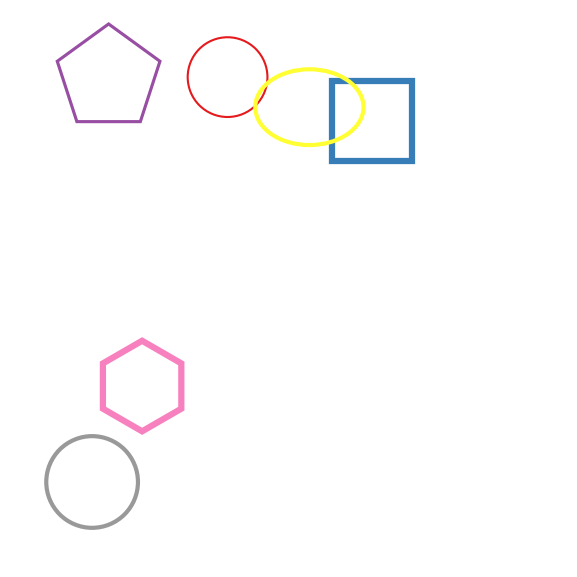[{"shape": "circle", "thickness": 1, "radius": 0.35, "center": [0.394, 0.866]}, {"shape": "square", "thickness": 3, "radius": 0.35, "center": [0.644, 0.79]}, {"shape": "pentagon", "thickness": 1.5, "radius": 0.47, "center": [0.188, 0.864]}, {"shape": "oval", "thickness": 2, "radius": 0.47, "center": [0.536, 0.814]}, {"shape": "hexagon", "thickness": 3, "radius": 0.39, "center": [0.246, 0.331]}, {"shape": "circle", "thickness": 2, "radius": 0.4, "center": [0.16, 0.165]}]